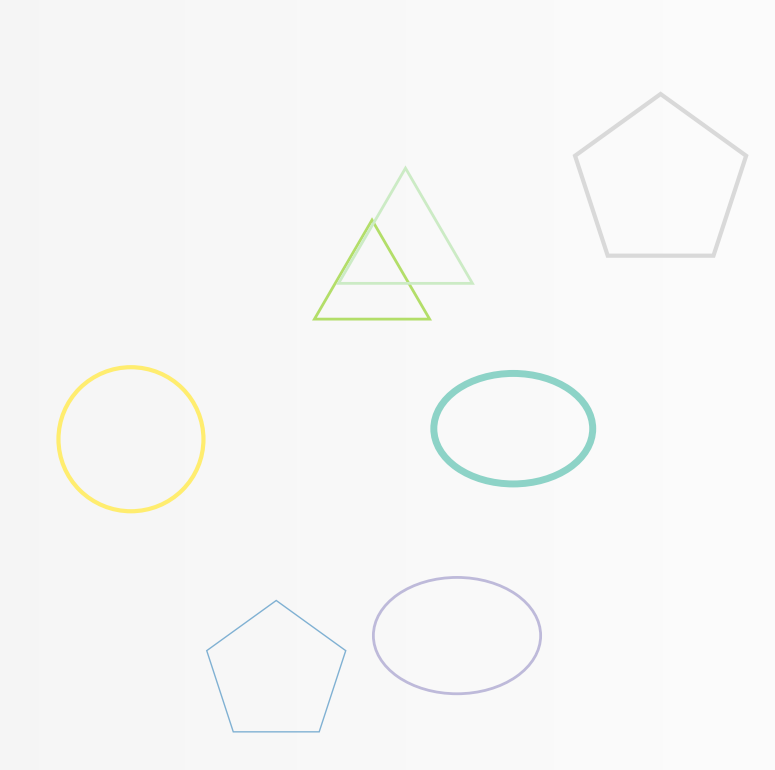[{"shape": "oval", "thickness": 2.5, "radius": 0.51, "center": [0.662, 0.443]}, {"shape": "oval", "thickness": 1, "radius": 0.54, "center": [0.59, 0.175]}, {"shape": "pentagon", "thickness": 0.5, "radius": 0.47, "center": [0.356, 0.126]}, {"shape": "triangle", "thickness": 1, "radius": 0.43, "center": [0.48, 0.628]}, {"shape": "pentagon", "thickness": 1.5, "radius": 0.58, "center": [0.852, 0.762]}, {"shape": "triangle", "thickness": 1, "radius": 0.5, "center": [0.523, 0.682]}, {"shape": "circle", "thickness": 1.5, "radius": 0.47, "center": [0.169, 0.43]}]